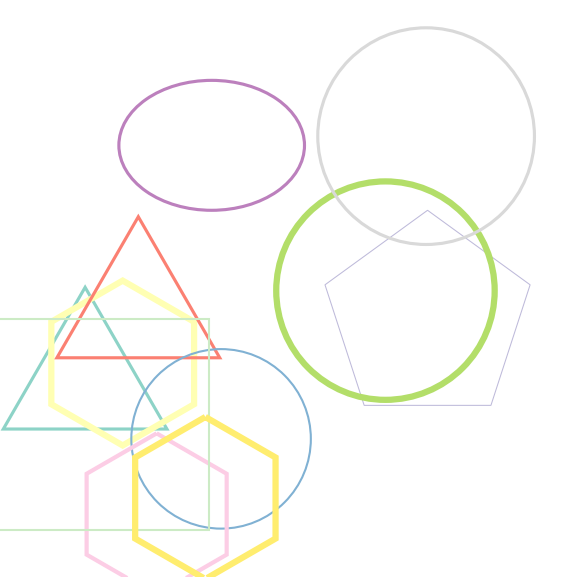[{"shape": "triangle", "thickness": 1.5, "radius": 0.82, "center": [0.147, 0.338]}, {"shape": "hexagon", "thickness": 3, "radius": 0.71, "center": [0.212, 0.37]}, {"shape": "pentagon", "thickness": 0.5, "radius": 0.93, "center": [0.74, 0.448]}, {"shape": "triangle", "thickness": 1.5, "radius": 0.81, "center": [0.239, 0.461]}, {"shape": "circle", "thickness": 1, "radius": 0.78, "center": [0.383, 0.239]}, {"shape": "circle", "thickness": 3, "radius": 0.95, "center": [0.667, 0.496]}, {"shape": "hexagon", "thickness": 2, "radius": 0.7, "center": [0.271, 0.109]}, {"shape": "circle", "thickness": 1.5, "radius": 0.94, "center": [0.738, 0.763]}, {"shape": "oval", "thickness": 1.5, "radius": 0.8, "center": [0.367, 0.747]}, {"shape": "square", "thickness": 1, "radius": 0.91, "center": [0.178, 0.264]}, {"shape": "hexagon", "thickness": 3, "radius": 0.7, "center": [0.356, 0.137]}]